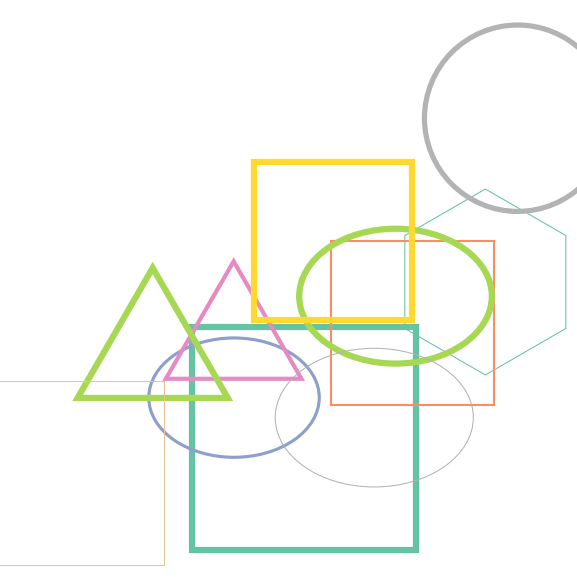[{"shape": "hexagon", "thickness": 0.5, "radius": 0.8, "center": [0.84, 0.511]}, {"shape": "square", "thickness": 3, "radius": 0.97, "center": [0.527, 0.24]}, {"shape": "square", "thickness": 1, "radius": 0.71, "center": [0.715, 0.44]}, {"shape": "oval", "thickness": 1.5, "radius": 0.74, "center": [0.405, 0.311]}, {"shape": "triangle", "thickness": 2, "radius": 0.68, "center": [0.405, 0.411]}, {"shape": "triangle", "thickness": 3, "radius": 0.75, "center": [0.264, 0.385]}, {"shape": "oval", "thickness": 3, "radius": 0.83, "center": [0.685, 0.486]}, {"shape": "square", "thickness": 3, "radius": 0.68, "center": [0.577, 0.582]}, {"shape": "square", "thickness": 0.5, "radius": 0.8, "center": [0.125, 0.179]}, {"shape": "oval", "thickness": 0.5, "radius": 0.86, "center": [0.648, 0.276]}, {"shape": "circle", "thickness": 2.5, "radius": 0.81, "center": [0.896, 0.794]}]